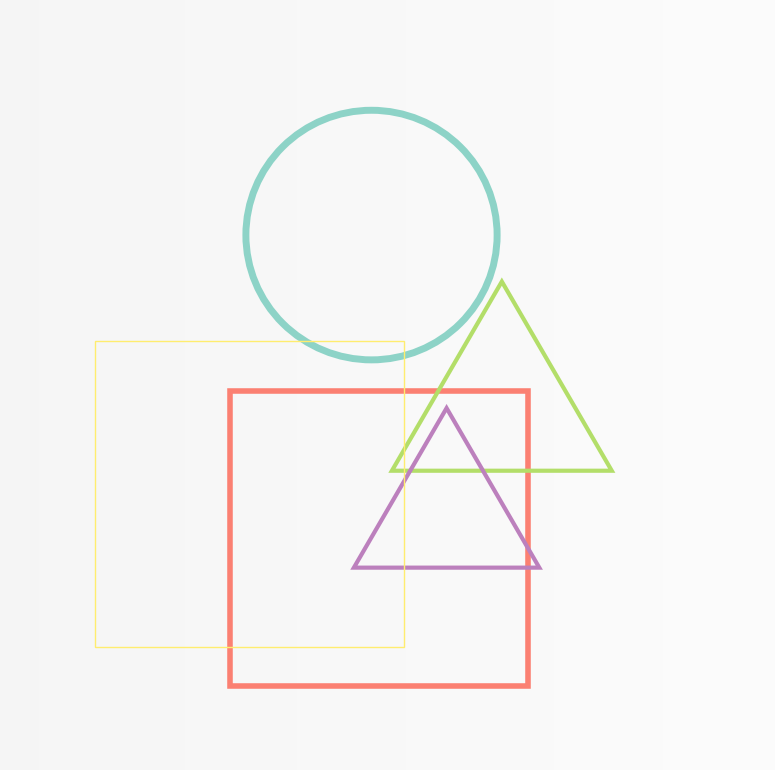[{"shape": "circle", "thickness": 2.5, "radius": 0.81, "center": [0.479, 0.695]}, {"shape": "square", "thickness": 2, "radius": 0.96, "center": [0.489, 0.301]}, {"shape": "triangle", "thickness": 1.5, "radius": 0.82, "center": [0.648, 0.471]}, {"shape": "triangle", "thickness": 1.5, "radius": 0.69, "center": [0.576, 0.332]}, {"shape": "square", "thickness": 0.5, "radius": 0.99, "center": [0.322, 0.359]}]